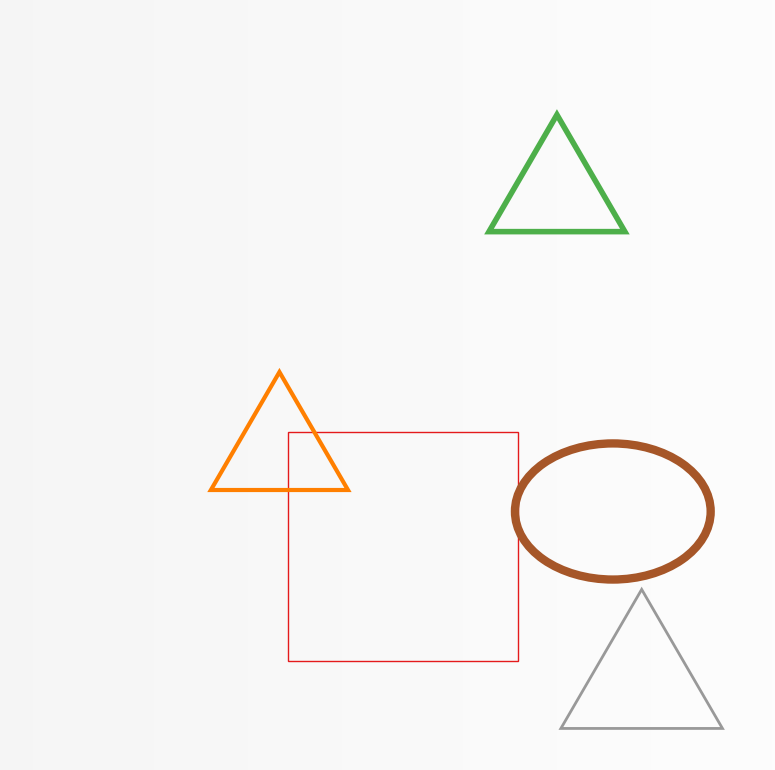[{"shape": "square", "thickness": 0.5, "radius": 0.74, "center": [0.52, 0.29]}, {"shape": "triangle", "thickness": 2, "radius": 0.51, "center": [0.719, 0.75]}, {"shape": "triangle", "thickness": 1.5, "radius": 0.51, "center": [0.361, 0.415]}, {"shape": "oval", "thickness": 3, "radius": 0.63, "center": [0.791, 0.336]}, {"shape": "triangle", "thickness": 1, "radius": 0.6, "center": [0.828, 0.114]}]